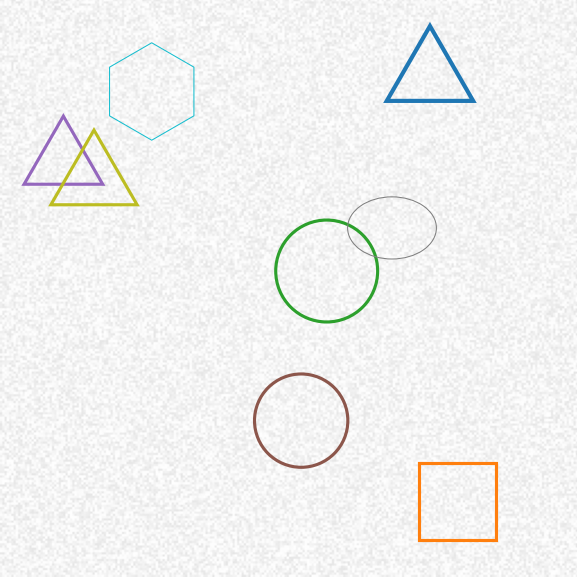[{"shape": "triangle", "thickness": 2, "radius": 0.43, "center": [0.745, 0.868]}, {"shape": "square", "thickness": 1.5, "radius": 0.33, "center": [0.792, 0.131]}, {"shape": "circle", "thickness": 1.5, "radius": 0.44, "center": [0.566, 0.53]}, {"shape": "triangle", "thickness": 1.5, "radius": 0.39, "center": [0.11, 0.719]}, {"shape": "circle", "thickness": 1.5, "radius": 0.4, "center": [0.522, 0.271]}, {"shape": "oval", "thickness": 0.5, "radius": 0.38, "center": [0.679, 0.604]}, {"shape": "triangle", "thickness": 1.5, "radius": 0.43, "center": [0.163, 0.688]}, {"shape": "hexagon", "thickness": 0.5, "radius": 0.42, "center": [0.263, 0.841]}]